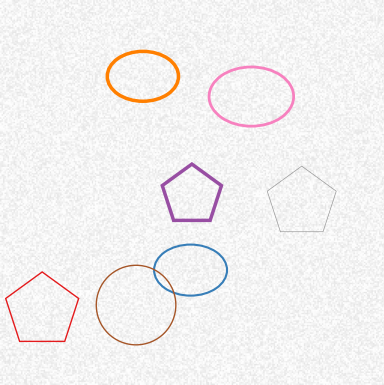[{"shape": "pentagon", "thickness": 1, "radius": 0.5, "center": [0.11, 0.194]}, {"shape": "oval", "thickness": 1.5, "radius": 0.47, "center": [0.495, 0.298]}, {"shape": "pentagon", "thickness": 2.5, "radius": 0.4, "center": [0.498, 0.493]}, {"shape": "oval", "thickness": 2.5, "radius": 0.46, "center": [0.371, 0.802]}, {"shape": "circle", "thickness": 1, "radius": 0.52, "center": [0.353, 0.208]}, {"shape": "oval", "thickness": 2, "radius": 0.55, "center": [0.653, 0.749]}, {"shape": "pentagon", "thickness": 0.5, "radius": 0.47, "center": [0.784, 0.474]}]